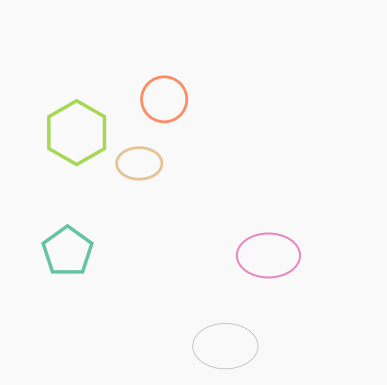[{"shape": "pentagon", "thickness": 2.5, "radius": 0.33, "center": [0.174, 0.347]}, {"shape": "circle", "thickness": 2, "radius": 0.29, "center": [0.424, 0.742]}, {"shape": "oval", "thickness": 1.5, "radius": 0.41, "center": [0.693, 0.336]}, {"shape": "hexagon", "thickness": 2.5, "radius": 0.41, "center": [0.198, 0.655]}, {"shape": "oval", "thickness": 2, "radius": 0.29, "center": [0.359, 0.575]}, {"shape": "oval", "thickness": 0.5, "radius": 0.42, "center": [0.582, 0.101]}]